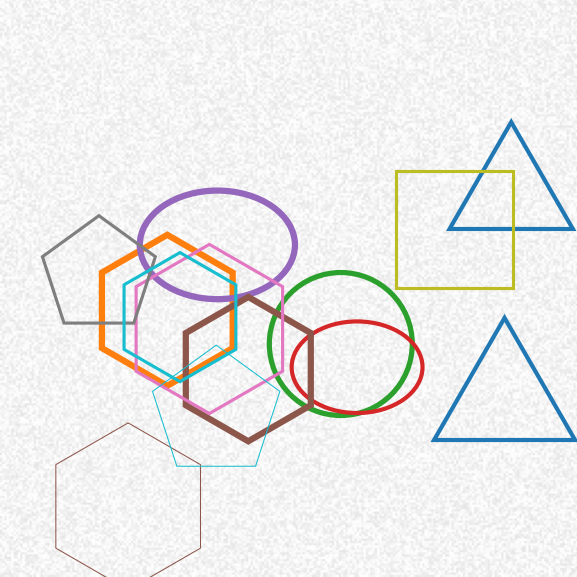[{"shape": "triangle", "thickness": 2, "radius": 0.62, "center": [0.885, 0.664]}, {"shape": "triangle", "thickness": 2, "radius": 0.7, "center": [0.874, 0.308]}, {"shape": "hexagon", "thickness": 3, "radius": 0.65, "center": [0.29, 0.462]}, {"shape": "circle", "thickness": 2.5, "radius": 0.62, "center": [0.59, 0.403]}, {"shape": "oval", "thickness": 2, "radius": 0.57, "center": [0.618, 0.363]}, {"shape": "oval", "thickness": 3, "radius": 0.67, "center": [0.376, 0.575]}, {"shape": "hexagon", "thickness": 3, "radius": 0.62, "center": [0.43, 0.36]}, {"shape": "hexagon", "thickness": 0.5, "radius": 0.72, "center": [0.222, 0.122]}, {"shape": "hexagon", "thickness": 1.5, "radius": 0.73, "center": [0.363, 0.43]}, {"shape": "pentagon", "thickness": 1.5, "radius": 0.51, "center": [0.171, 0.523]}, {"shape": "square", "thickness": 1.5, "radius": 0.51, "center": [0.788, 0.602]}, {"shape": "hexagon", "thickness": 1.5, "radius": 0.56, "center": [0.312, 0.45]}, {"shape": "pentagon", "thickness": 0.5, "radius": 0.58, "center": [0.374, 0.286]}]